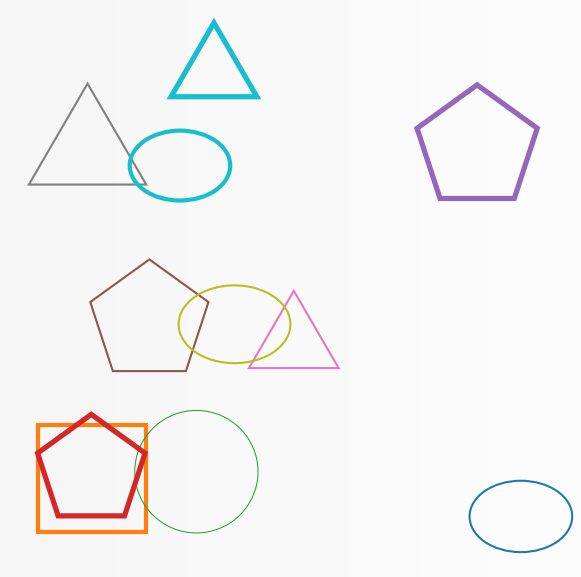[{"shape": "oval", "thickness": 1, "radius": 0.44, "center": [0.896, 0.105]}, {"shape": "square", "thickness": 2, "radius": 0.46, "center": [0.159, 0.17]}, {"shape": "circle", "thickness": 0.5, "radius": 0.53, "center": [0.338, 0.182]}, {"shape": "pentagon", "thickness": 2.5, "radius": 0.49, "center": [0.157, 0.184]}, {"shape": "pentagon", "thickness": 2.5, "radius": 0.54, "center": [0.821, 0.743]}, {"shape": "pentagon", "thickness": 1, "radius": 0.53, "center": [0.257, 0.443]}, {"shape": "triangle", "thickness": 1, "radius": 0.45, "center": [0.505, 0.406]}, {"shape": "triangle", "thickness": 1, "radius": 0.58, "center": [0.151, 0.738]}, {"shape": "oval", "thickness": 1, "radius": 0.48, "center": [0.403, 0.438]}, {"shape": "triangle", "thickness": 2.5, "radius": 0.43, "center": [0.368, 0.874]}, {"shape": "oval", "thickness": 2, "radius": 0.43, "center": [0.31, 0.712]}]